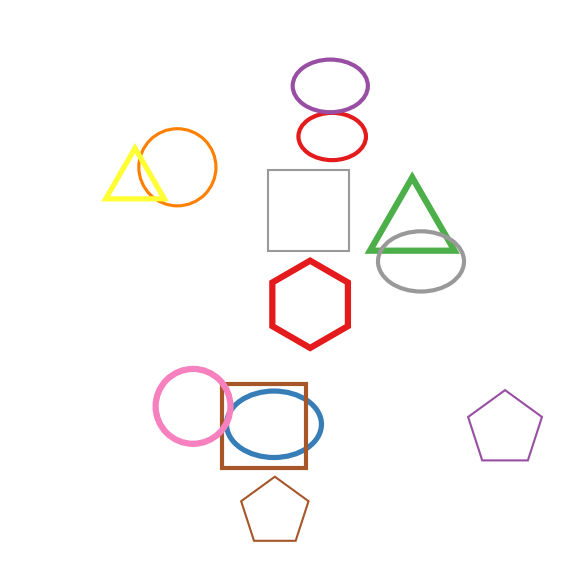[{"shape": "hexagon", "thickness": 3, "radius": 0.38, "center": [0.537, 0.472]}, {"shape": "oval", "thickness": 2, "radius": 0.29, "center": [0.575, 0.763]}, {"shape": "oval", "thickness": 2.5, "radius": 0.41, "center": [0.474, 0.264]}, {"shape": "triangle", "thickness": 3, "radius": 0.42, "center": [0.714, 0.607]}, {"shape": "pentagon", "thickness": 1, "radius": 0.34, "center": [0.875, 0.256]}, {"shape": "oval", "thickness": 2, "radius": 0.33, "center": [0.572, 0.85]}, {"shape": "circle", "thickness": 1.5, "radius": 0.33, "center": [0.307, 0.709]}, {"shape": "triangle", "thickness": 2.5, "radius": 0.29, "center": [0.234, 0.684]}, {"shape": "square", "thickness": 2, "radius": 0.36, "center": [0.457, 0.261]}, {"shape": "pentagon", "thickness": 1, "radius": 0.31, "center": [0.476, 0.112]}, {"shape": "circle", "thickness": 3, "radius": 0.32, "center": [0.334, 0.295]}, {"shape": "oval", "thickness": 2, "radius": 0.37, "center": [0.729, 0.546]}, {"shape": "square", "thickness": 1, "radius": 0.35, "center": [0.534, 0.634]}]